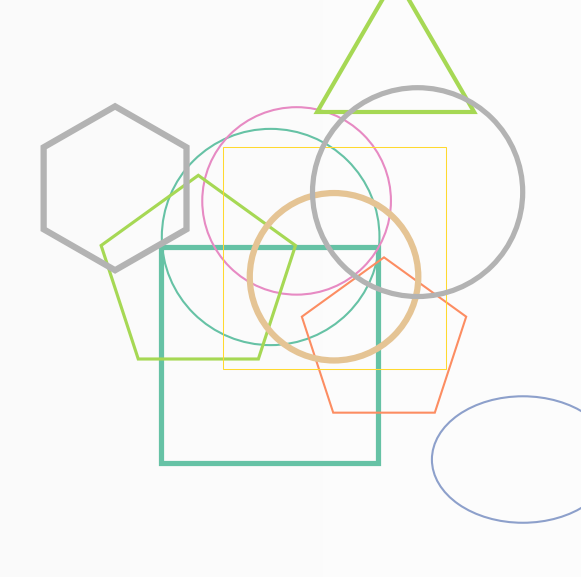[{"shape": "square", "thickness": 2.5, "radius": 0.93, "center": [0.464, 0.385]}, {"shape": "circle", "thickness": 1, "radius": 0.94, "center": [0.466, 0.589]}, {"shape": "pentagon", "thickness": 1, "radius": 0.74, "center": [0.661, 0.405]}, {"shape": "oval", "thickness": 1, "radius": 0.78, "center": [0.9, 0.203]}, {"shape": "circle", "thickness": 1, "radius": 0.81, "center": [0.51, 0.651]}, {"shape": "triangle", "thickness": 2, "radius": 0.78, "center": [0.681, 0.883]}, {"shape": "pentagon", "thickness": 1.5, "radius": 0.88, "center": [0.341, 0.52]}, {"shape": "square", "thickness": 0.5, "radius": 0.96, "center": [0.575, 0.553]}, {"shape": "circle", "thickness": 3, "radius": 0.72, "center": [0.575, 0.52]}, {"shape": "circle", "thickness": 2.5, "radius": 0.9, "center": [0.718, 0.666]}, {"shape": "hexagon", "thickness": 3, "radius": 0.71, "center": [0.198, 0.673]}]